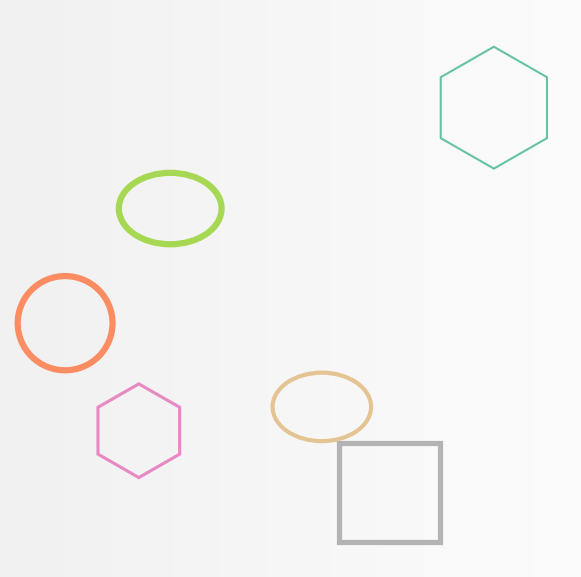[{"shape": "hexagon", "thickness": 1, "radius": 0.53, "center": [0.85, 0.813]}, {"shape": "circle", "thickness": 3, "radius": 0.41, "center": [0.112, 0.44]}, {"shape": "hexagon", "thickness": 1.5, "radius": 0.41, "center": [0.239, 0.253]}, {"shape": "oval", "thickness": 3, "radius": 0.44, "center": [0.293, 0.638]}, {"shape": "oval", "thickness": 2, "radius": 0.42, "center": [0.554, 0.295]}, {"shape": "square", "thickness": 2.5, "radius": 0.43, "center": [0.67, 0.146]}]